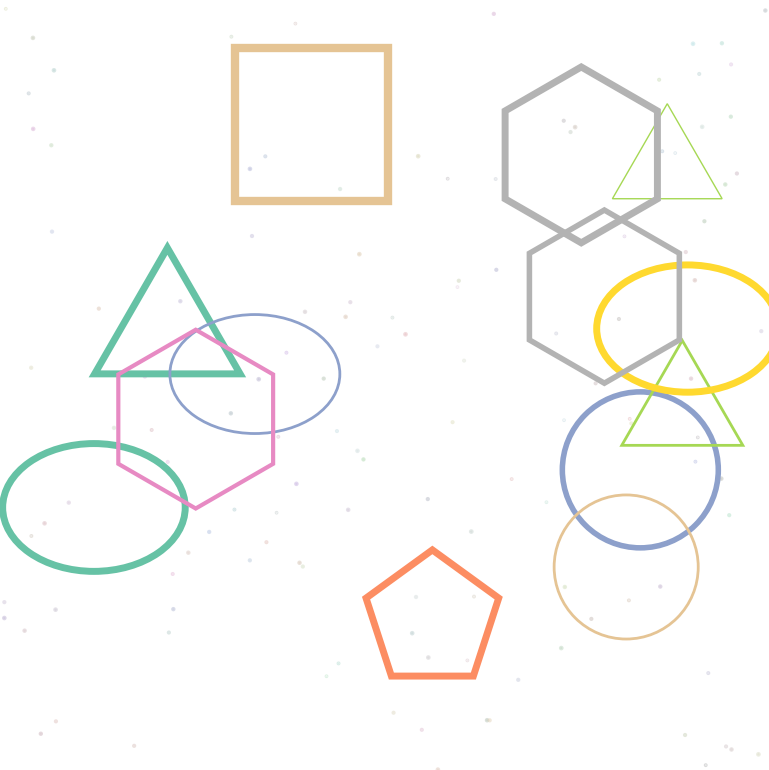[{"shape": "oval", "thickness": 2.5, "radius": 0.59, "center": [0.122, 0.341]}, {"shape": "triangle", "thickness": 2.5, "radius": 0.55, "center": [0.217, 0.569]}, {"shape": "pentagon", "thickness": 2.5, "radius": 0.45, "center": [0.562, 0.195]}, {"shape": "oval", "thickness": 1, "radius": 0.55, "center": [0.331, 0.514]}, {"shape": "circle", "thickness": 2, "radius": 0.51, "center": [0.832, 0.39]}, {"shape": "hexagon", "thickness": 1.5, "radius": 0.58, "center": [0.254, 0.456]}, {"shape": "triangle", "thickness": 0.5, "radius": 0.41, "center": [0.867, 0.783]}, {"shape": "triangle", "thickness": 1, "radius": 0.45, "center": [0.886, 0.467]}, {"shape": "oval", "thickness": 2.5, "radius": 0.59, "center": [0.893, 0.573]}, {"shape": "square", "thickness": 3, "radius": 0.5, "center": [0.405, 0.838]}, {"shape": "circle", "thickness": 1, "radius": 0.47, "center": [0.813, 0.264]}, {"shape": "hexagon", "thickness": 2, "radius": 0.56, "center": [0.785, 0.615]}, {"shape": "hexagon", "thickness": 2.5, "radius": 0.57, "center": [0.755, 0.799]}]